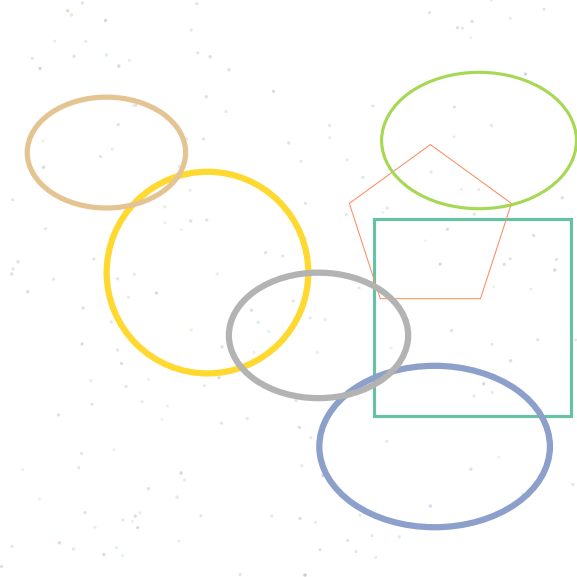[{"shape": "square", "thickness": 1.5, "radius": 0.85, "center": [0.818, 0.45]}, {"shape": "pentagon", "thickness": 0.5, "radius": 0.74, "center": [0.745, 0.601]}, {"shape": "oval", "thickness": 3, "radius": 1.0, "center": [0.753, 0.226]}, {"shape": "oval", "thickness": 1.5, "radius": 0.84, "center": [0.829, 0.756]}, {"shape": "circle", "thickness": 3, "radius": 0.87, "center": [0.359, 0.527]}, {"shape": "oval", "thickness": 2.5, "radius": 0.69, "center": [0.184, 0.735]}, {"shape": "oval", "thickness": 3, "radius": 0.78, "center": [0.552, 0.418]}]